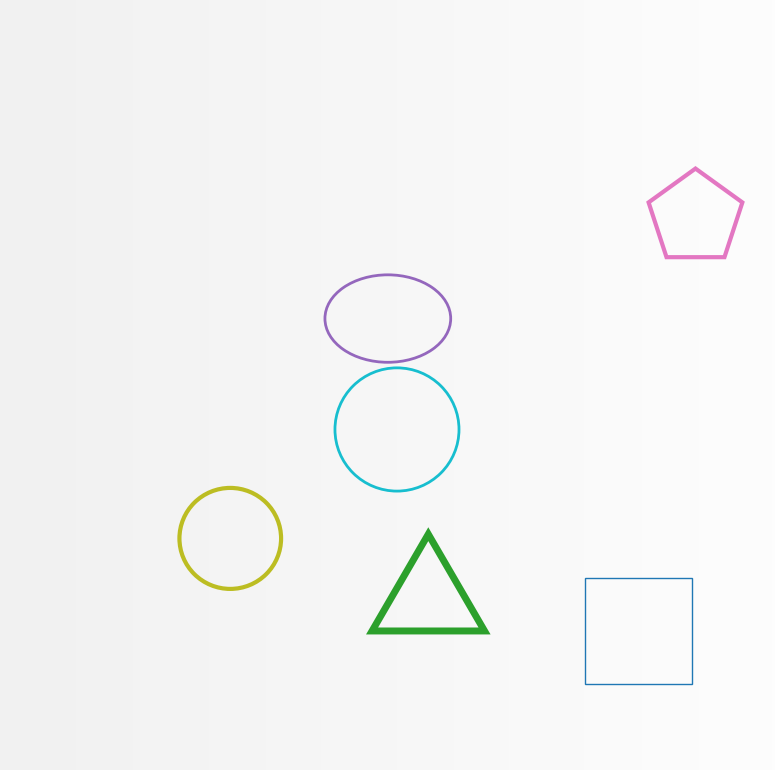[{"shape": "square", "thickness": 0.5, "radius": 0.34, "center": [0.824, 0.181]}, {"shape": "triangle", "thickness": 2.5, "radius": 0.42, "center": [0.553, 0.222]}, {"shape": "oval", "thickness": 1, "radius": 0.41, "center": [0.5, 0.586]}, {"shape": "pentagon", "thickness": 1.5, "radius": 0.32, "center": [0.897, 0.717]}, {"shape": "circle", "thickness": 1.5, "radius": 0.33, "center": [0.297, 0.301]}, {"shape": "circle", "thickness": 1, "radius": 0.4, "center": [0.512, 0.442]}]